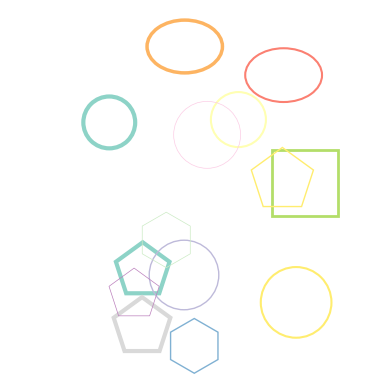[{"shape": "pentagon", "thickness": 3, "radius": 0.37, "center": [0.371, 0.297]}, {"shape": "circle", "thickness": 3, "radius": 0.34, "center": [0.284, 0.682]}, {"shape": "circle", "thickness": 1.5, "radius": 0.36, "center": [0.619, 0.689]}, {"shape": "circle", "thickness": 1, "radius": 0.45, "center": [0.478, 0.286]}, {"shape": "oval", "thickness": 1.5, "radius": 0.5, "center": [0.737, 0.805]}, {"shape": "hexagon", "thickness": 1, "radius": 0.36, "center": [0.505, 0.102]}, {"shape": "oval", "thickness": 2.5, "radius": 0.49, "center": [0.48, 0.879]}, {"shape": "square", "thickness": 2, "radius": 0.43, "center": [0.793, 0.525]}, {"shape": "circle", "thickness": 0.5, "radius": 0.43, "center": [0.538, 0.65]}, {"shape": "pentagon", "thickness": 3, "radius": 0.39, "center": [0.369, 0.151]}, {"shape": "pentagon", "thickness": 0.5, "radius": 0.34, "center": [0.348, 0.235]}, {"shape": "hexagon", "thickness": 0.5, "radius": 0.36, "center": [0.432, 0.377]}, {"shape": "circle", "thickness": 1.5, "radius": 0.46, "center": [0.769, 0.215]}, {"shape": "pentagon", "thickness": 1, "radius": 0.42, "center": [0.733, 0.532]}]